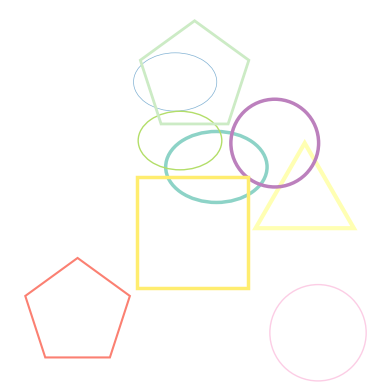[{"shape": "oval", "thickness": 2.5, "radius": 0.66, "center": [0.562, 0.566]}, {"shape": "triangle", "thickness": 3, "radius": 0.74, "center": [0.791, 0.481]}, {"shape": "pentagon", "thickness": 1.5, "radius": 0.71, "center": [0.201, 0.187]}, {"shape": "oval", "thickness": 0.5, "radius": 0.54, "center": [0.455, 0.787]}, {"shape": "oval", "thickness": 1, "radius": 0.54, "center": [0.468, 0.635]}, {"shape": "circle", "thickness": 1, "radius": 0.63, "center": [0.826, 0.136]}, {"shape": "circle", "thickness": 2.5, "radius": 0.57, "center": [0.714, 0.628]}, {"shape": "pentagon", "thickness": 2, "radius": 0.74, "center": [0.505, 0.798]}, {"shape": "square", "thickness": 2.5, "radius": 0.72, "center": [0.501, 0.396]}]